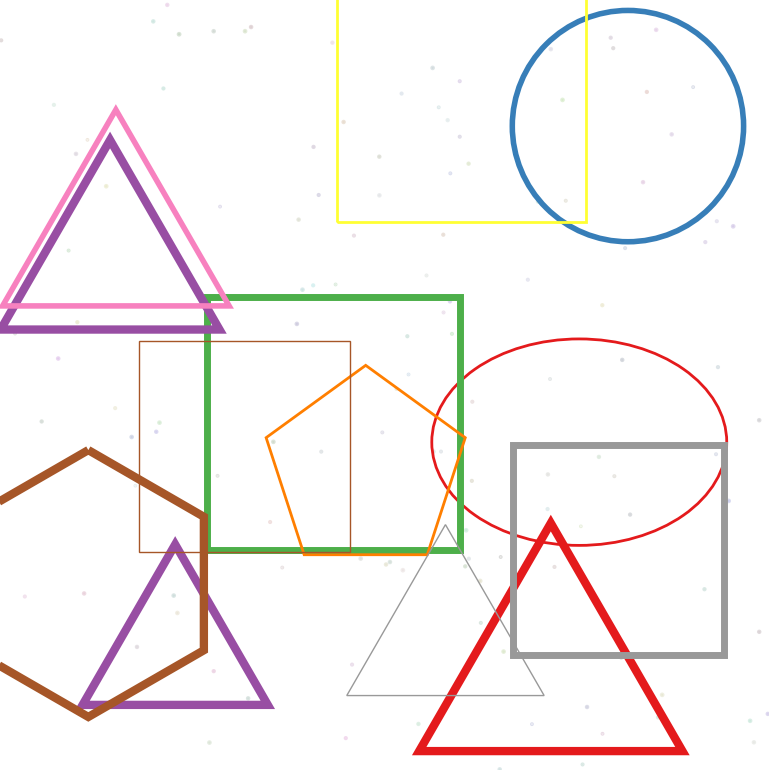[{"shape": "oval", "thickness": 1, "radius": 0.96, "center": [0.752, 0.426]}, {"shape": "triangle", "thickness": 3, "radius": 0.99, "center": [0.715, 0.123]}, {"shape": "circle", "thickness": 2, "radius": 0.75, "center": [0.816, 0.836]}, {"shape": "square", "thickness": 2.5, "radius": 0.82, "center": [0.433, 0.449]}, {"shape": "triangle", "thickness": 3, "radius": 0.69, "center": [0.228, 0.154]}, {"shape": "triangle", "thickness": 3, "radius": 0.82, "center": [0.143, 0.654]}, {"shape": "pentagon", "thickness": 1, "radius": 0.68, "center": [0.475, 0.39]}, {"shape": "square", "thickness": 1, "radius": 0.81, "center": [0.599, 0.873]}, {"shape": "hexagon", "thickness": 3, "radius": 0.87, "center": [0.115, 0.242]}, {"shape": "square", "thickness": 0.5, "radius": 0.68, "center": [0.318, 0.421]}, {"shape": "triangle", "thickness": 2, "radius": 0.85, "center": [0.15, 0.688]}, {"shape": "square", "thickness": 2.5, "radius": 0.68, "center": [0.803, 0.286]}, {"shape": "triangle", "thickness": 0.5, "radius": 0.74, "center": [0.579, 0.171]}]